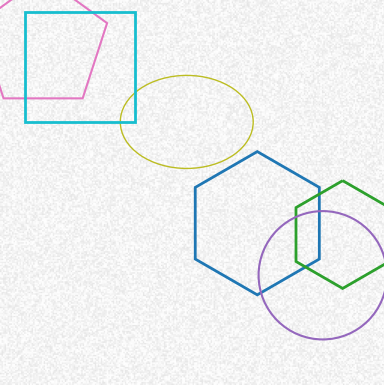[{"shape": "hexagon", "thickness": 2, "radius": 0.93, "center": [0.668, 0.42]}, {"shape": "hexagon", "thickness": 2, "radius": 0.7, "center": [0.89, 0.391]}, {"shape": "circle", "thickness": 1.5, "radius": 0.83, "center": [0.838, 0.285]}, {"shape": "pentagon", "thickness": 1.5, "radius": 0.87, "center": [0.112, 0.886]}, {"shape": "oval", "thickness": 1, "radius": 0.86, "center": [0.485, 0.683]}, {"shape": "square", "thickness": 2, "radius": 0.72, "center": [0.208, 0.826]}]